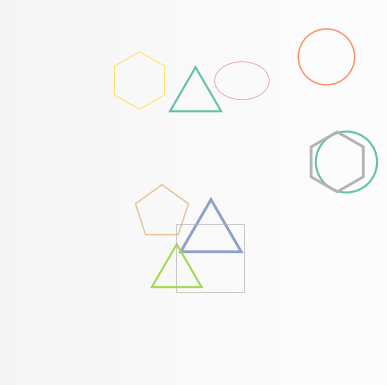[{"shape": "circle", "thickness": 1.5, "radius": 0.4, "center": [0.894, 0.579]}, {"shape": "triangle", "thickness": 1.5, "radius": 0.38, "center": [0.505, 0.749]}, {"shape": "circle", "thickness": 1, "radius": 0.36, "center": [0.843, 0.852]}, {"shape": "triangle", "thickness": 2, "radius": 0.45, "center": [0.544, 0.391]}, {"shape": "oval", "thickness": 0.5, "radius": 0.35, "center": [0.624, 0.79]}, {"shape": "triangle", "thickness": 1.5, "radius": 0.37, "center": [0.456, 0.291]}, {"shape": "hexagon", "thickness": 0.5, "radius": 0.37, "center": [0.36, 0.791]}, {"shape": "pentagon", "thickness": 1, "radius": 0.36, "center": [0.418, 0.449]}, {"shape": "hexagon", "thickness": 2, "radius": 0.39, "center": [0.87, 0.58]}, {"shape": "square", "thickness": 0.5, "radius": 0.44, "center": [0.542, 0.33]}]